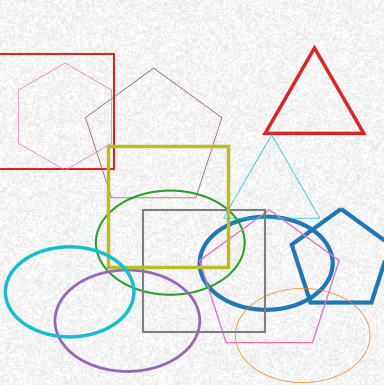[{"shape": "oval", "thickness": 3, "radius": 0.86, "center": [0.691, 0.316]}, {"shape": "pentagon", "thickness": 3, "radius": 0.67, "center": [0.886, 0.323]}, {"shape": "oval", "thickness": 0.5, "radius": 0.87, "center": [0.786, 0.129]}, {"shape": "oval", "thickness": 1.5, "radius": 0.97, "center": [0.442, 0.37]}, {"shape": "triangle", "thickness": 2.5, "radius": 0.74, "center": [0.817, 0.727]}, {"shape": "square", "thickness": 1.5, "radius": 0.75, "center": [0.145, 0.71]}, {"shape": "oval", "thickness": 2, "radius": 0.94, "center": [0.331, 0.167]}, {"shape": "pentagon", "thickness": 0.5, "radius": 0.93, "center": [0.399, 0.637]}, {"shape": "hexagon", "thickness": 0.5, "radius": 0.7, "center": [0.169, 0.697]}, {"shape": "pentagon", "thickness": 1, "radius": 0.95, "center": [0.7, 0.264]}, {"shape": "square", "thickness": 1.5, "radius": 0.79, "center": [0.531, 0.295]}, {"shape": "square", "thickness": 2.5, "radius": 0.78, "center": [0.436, 0.464]}, {"shape": "triangle", "thickness": 0.5, "radius": 0.72, "center": [0.706, 0.505]}, {"shape": "oval", "thickness": 2.5, "radius": 0.84, "center": [0.181, 0.242]}]